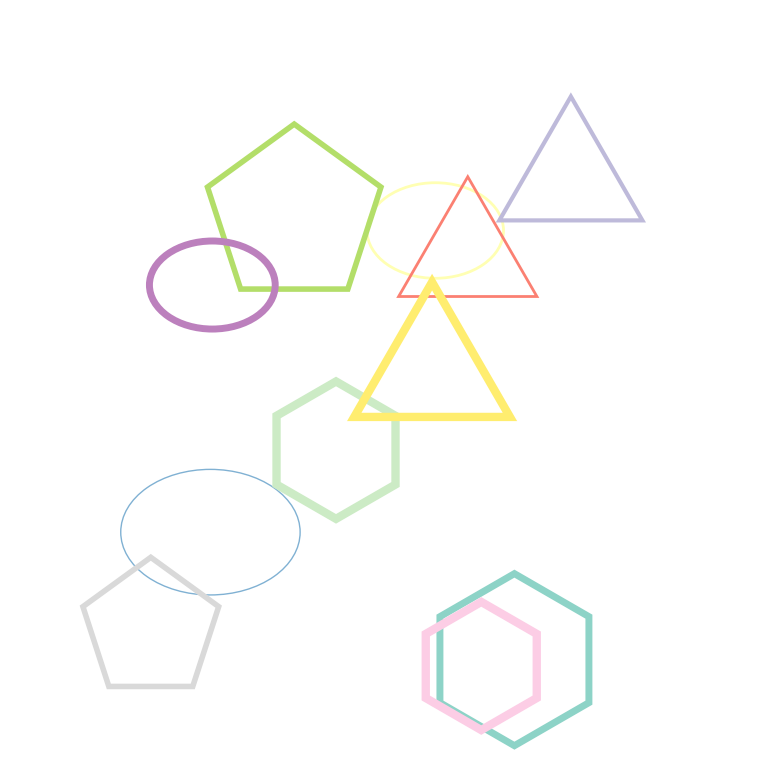[{"shape": "hexagon", "thickness": 2.5, "radius": 0.56, "center": [0.668, 0.143]}, {"shape": "oval", "thickness": 1, "radius": 0.44, "center": [0.565, 0.701]}, {"shape": "triangle", "thickness": 1.5, "radius": 0.54, "center": [0.741, 0.767]}, {"shape": "triangle", "thickness": 1, "radius": 0.52, "center": [0.607, 0.667]}, {"shape": "oval", "thickness": 0.5, "radius": 0.58, "center": [0.273, 0.309]}, {"shape": "pentagon", "thickness": 2, "radius": 0.59, "center": [0.382, 0.72]}, {"shape": "hexagon", "thickness": 3, "radius": 0.42, "center": [0.625, 0.135]}, {"shape": "pentagon", "thickness": 2, "radius": 0.46, "center": [0.196, 0.183]}, {"shape": "oval", "thickness": 2.5, "radius": 0.41, "center": [0.276, 0.63]}, {"shape": "hexagon", "thickness": 3, "radius": 0.45, "center": [0.436, 0.415]}, {"shape": "triangle", "thickness": 3, "radius": 0.58, "center": [0.561, 0.517]}]